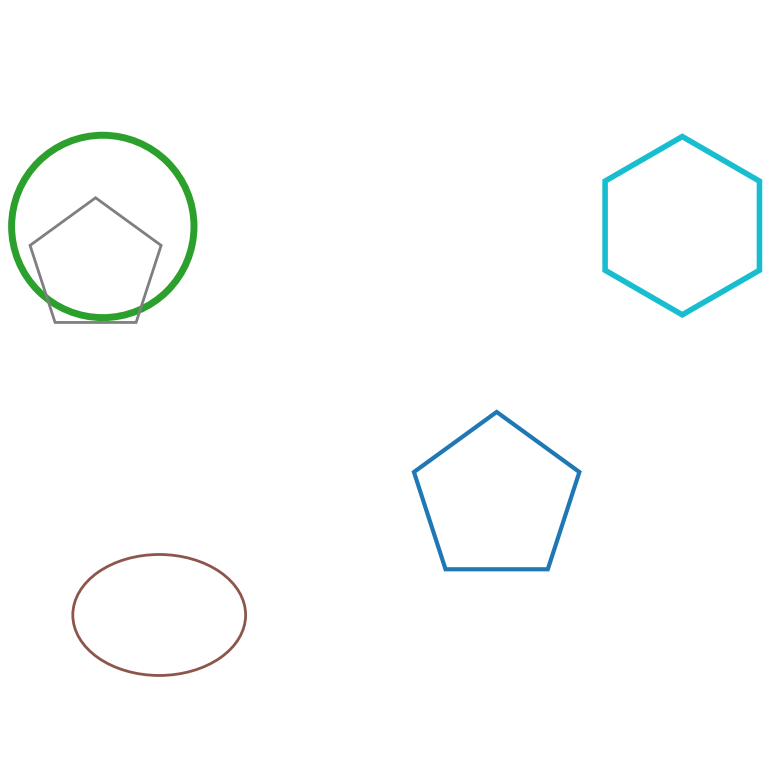[{"shape": "pentagon", "thickness": 1.5, "radius": 0.56, "center": [0.645, 0.352]}, {"shape": "circle", "thickness": 2.5, "radius": 0.59, "center": [0.133, 0.706]}, {"shape": "oval", "thickness": 1, "radius": 0.56, "center": [0.207, 0.201]}, {"shape": "pentagon", "thickness": 1, "radius": 0.45, "center": [0.124, 0.654]}, {"shape": "hexagon", "thickness": 2, "radius": 0.58, "center": [0.886, 0.707]}]